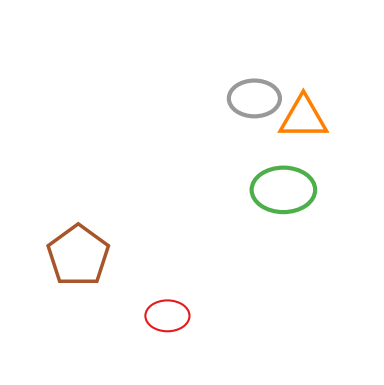[{"shape": "oval", "thickness": 1.5, "radius": 0.29, "center": [0.435, 0.18]}, {"shape": "oval", "thickness": 3, "radius": 0.41, "center": [0.736, 0.507]}, {"shape": "triangle", "thickness": 2.5, "radius": 0.35, "center": [0.788, 0.694]}, {"shape": "pentagon", "thickness": 2.5, "radius": 0.41, "center": [0.203, 0.336]}, {"shape": "oval", "thickness": 3, "radius": 0.33, "center": [0.661, 0.744]}]